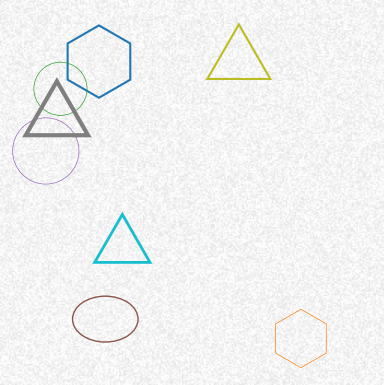[{"shape": "hexagon", "thickness": 1.5, "radius": 0.47, "center": [0.257, 0.84]}, {"shape": "hexagon", "thickness": 0.5, "radius": 0.38, "center": [0.782, 0.121]}, {"shape": "circle", "thickness": 0.5, "radius": 0.35, "center": [0.157, 0.769]}, {"shape": "circle", "thickness": 0.5, "radius": 0.43, "center": [0.119, 0.608]}, {"shape": "oval", "thickness": 1, "radius": 0.43, "center": [0.273, 0.171]}, {"shape": "triangle", "thickness": 3, "radius": 0.47, "center": [0.148, 0.695]}, {"shape": "triangle", "thickness": 1.5, "radius": 0.47, "center": [0.62, 0.842]}, {"shape": "triangle", "thickness": 2, "radius": 0.41, "center": [0.318, 0.36]}]